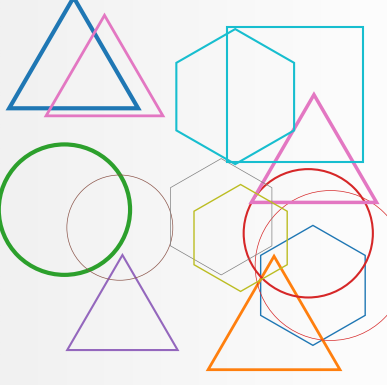[{"shape": "hexagon", "thickness": 1, "radius": 0.78, "center": [0.808, 0.259]}, {"shape": "triangle", "thickness": 3, "radius": 0.96, "center": [0.19, 0.815]}, {"shape": "triangle", "thickness": 2, "radius": 0.98, "center": [0.707, 0.138]}, {"shape": "circle", "thickness": 3, "radius": 0.85, "center": [0.166, 0.455]}, {"shape": "circle", "thickness": 1.5, "radius": 0.83, "center": [0.796, 0.394]}, {"shape": "circle", "thickness": 0.5, "radius": 0.97, "center": [0.853, 0.31]}, {"shape": "triangle", "thickness": 1.5, "radius": 0.82, "center": [0.316, 0.173]}, {"shape": "circle", "thickness": 0.5, "radius": 0.68, "center": [0.309, 0.409]}, {"shape": "triangle", "thickness": 2, "radius": 0.87, "center": [0.27, 0.786]}, {"shape": "triangle", "thickness": 2.5, "radius": 0.93, "center": [0.81, 0.568]}, {"shape": "hexagon", "thickness": 0.5, "radius": 0.76, "center": [0.571, 0.437]}, {"shape": "hexagon", "thickness": 1, "radius": 0.69, "center": [0.621, 0.382]}, {"shape": "hexagon", "thickness": 1.5, "radius": 0.88, "center": [0.607, 0.749]}, {"shape": "square", "thickness": 1.5, "radius": 0.88, "center": [0.761, 0.754]}]